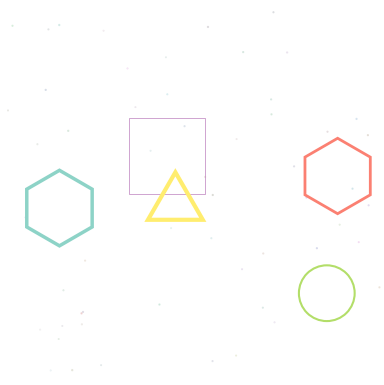[{"shape": "hexagon", "thickness": 2.5, "radius": 0.49, "center": [0.154, 0.46]}, {"shape": "hexagon", "thickness": 2, "radius": 0.49, "center": [0.877, 0.543]}, {"shape": "circle", "thickness": 1.5, "radius": 0.36, "center": [0.849, 0.238]}, {"shape": "square", "thickness": 0.5, "radius": 0.5, "center": [0.434, 0.595]}, {"shape": "triangle", "thickness": 3, "radius": 0.41, "center": [0.456, 0.47]}]